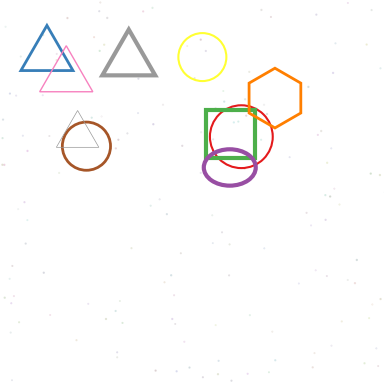[{"shape": "circle", "thickness": 1.5, "radius": 0.41, "center": [0.627, 0.645]}, {"shape": "triangle", "thickness": 2, "radius": 0.39, "center": [0.122, 0.856]}, {"shape": "square", "thickness": 3, "radius": 0.31, "center": [0.599, 0.652]}, {"shape": "oval", "thickness": 3, "radius": 0.34, "center": [0.597, 0.565]}, {"shape": "hexagon", "thickness": 2, "radius": 0.39, "center": [0.714, 0.745]}, {"shape": "circle", "thickness": 1.5, "radius": 0.31, "center": [0.526, 0.852]}, {"shape": "circle", "thickness": 2, "radius": 0.31, "center": [0.224, 0.62]}, {"shape": "triangle", "thickness": 1, "radius": 0.4, "center": [0.172, 0.802]}, {"shape": "triangle", "thickness": 3, "radius": 0.4, "center": [0.334, 0.844]}, {"shape": "triangle", "thickness": 0.5, "radius": 0.32, "center": [0.202, 0.649]}]